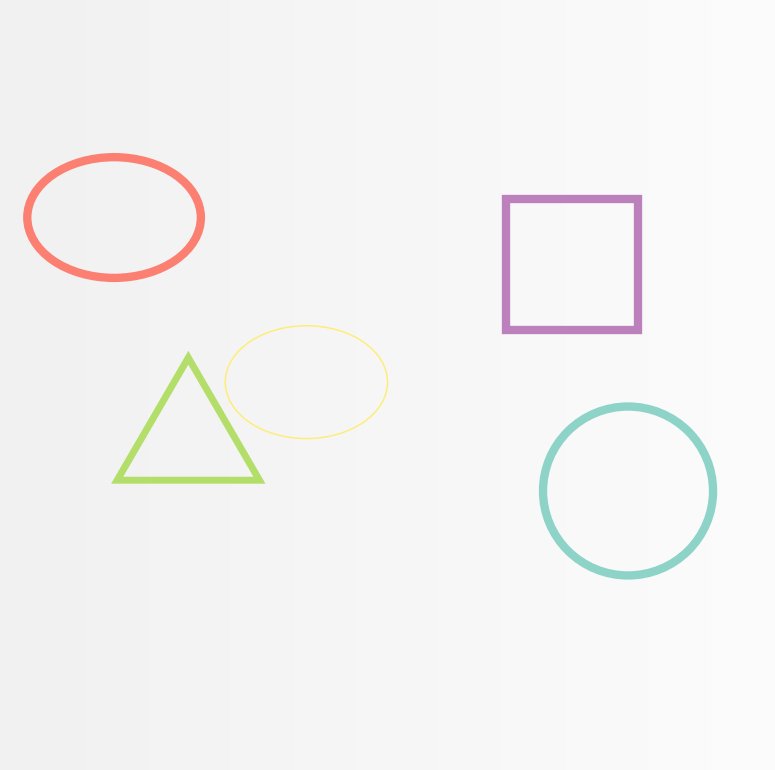[{"shape": "circle", "thickness": 3, "radius": 0.55, "center": [0.81, 0.362]}, {"shape": "oval", "thickness": 3, "radius": 0.56, "center": [0.147, 0.717]}, {"shape": "triangle", "thickness": 2.5, "radius": 0.53, "center": [0.243, 0.429]}, {"shape": "square", "thickness": 3, "radius": 0.43, "center": [0.738, 0.657]}, {"shape": "oval", "thickness": 0.5, "radius": 0.52, "center": [0.395, 0.504]}]